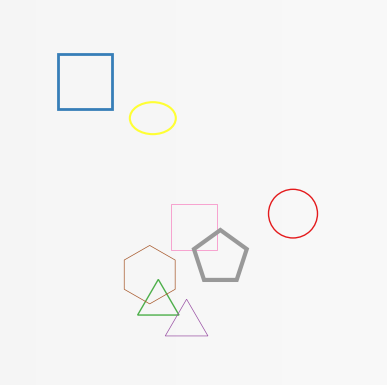[{"shape": "circle", "thickness": 1, "radius": 0.32, "center": [0.756, 0.445]}, {"shape": "square", "thickness": 2, "radius": 0.35, "center": [0.219, 0.788]}, {"shape": "triangle", "thickness": 1, "radius": 0.31, "center": [0.409, 0.213]}, {"shape": "triangle", "thickness": 0.5, "radius": 0.32, "center": [0.482, 0.159]}, {"shape": "oval", "thickness": 1.5, "radius": 0.3, "center": [0.394, 0.693]}, {"shape": "hexagon", "thickness": 0.5, "radius": 0.38, "center": [0.386, 0.287]}, {"shape": "square", "thickness": 0.5, "radius": 0.3, "center": [0.501, 0.41]}, {"shape": "pentagon", "thickness": 3, "radius": 0.36, "center": [0.569, 0.331]}]